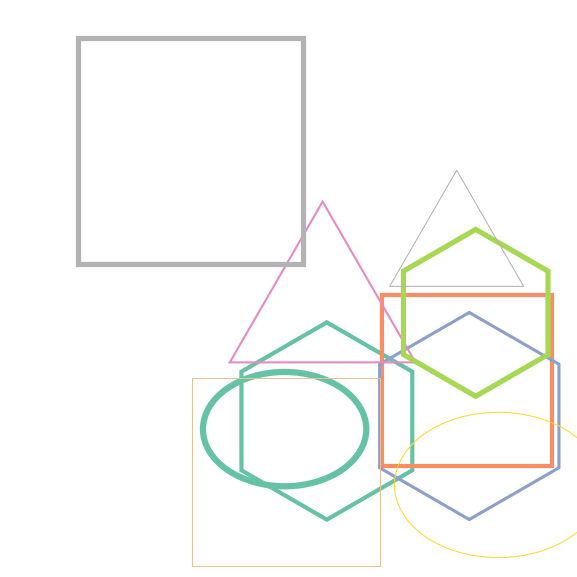[{"shape": "oval", "thickness": 3, "radius": 0.71, "center": [0.493, 0.256]}, {"shape": "hexagon", "thickness": 2, "radius": 0.85, "center": [0.566, 0.27]}, {"shape": "square", "thickness": 2, "radius": 0.74, "center": [0.808, 0.34]}, {"shape": "hexagon", "thickness": 1.5, "radius": 0.9, "center": [0.813, 0.279]}, {"shape": "triangle", "thickness": 1, "radius": 0.93, "center": [0.559, 0.464]}, {"shape": "hexagon", "thickness": 2.5, "radius": 0.72, "center": [0.824, 0.457]}, {"shape": "oval", "thickness": 0.5, "radius": 0.9, "center": [0.863, 0.159]}, {"shape": "square", "thickness": 0.5, "radius": 0.82, "center": [0.495, 0.182]}, {"shape": "square", "thickness": 2.5, "radius": 0.98, "center": [0.33, 0.737]}, {"shape": "triangle", "thickness": 0.5, "radius": 0.67, "center": [0.791, 0.57]}]